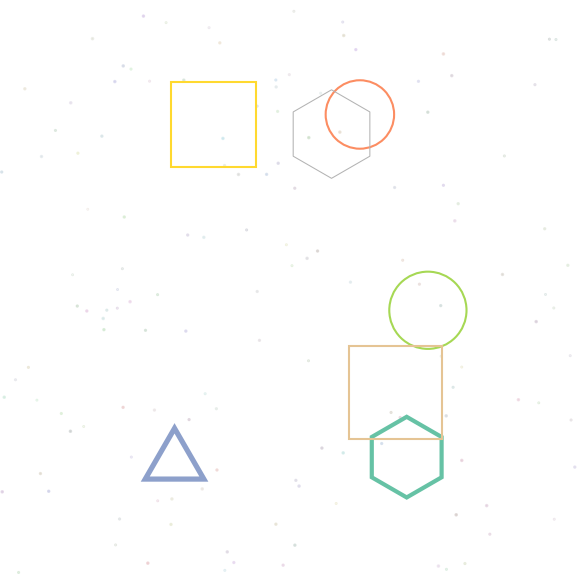[{"shape": "hexagon", "thickness": 2, "radius": 0.35, "center": [0.704, 0.208]}, {"shape": "circle", "thickness": 1, "radius": 0.3, "center": [0.623, 0.801]}, {"shape": "triangle", "thickness": 2.5, "radius": 0.29, "center": [0.302, 0.199]}, {"shape": "circle", "thickness": 1, "radius": 0.33, "center": [0.741, 0.462]}, {"shape": "square", "thickness": 1, "radius": 0.37, "center": [0.37, 0.784]}, {"shape": "square", "thickness": 1, "radius": 0.4, "center": [0.685, 0.32]}, {"shape": "hexagon", "thickness": 0.5, "radius": 0.38, "center": [0.574, 0.767]}]